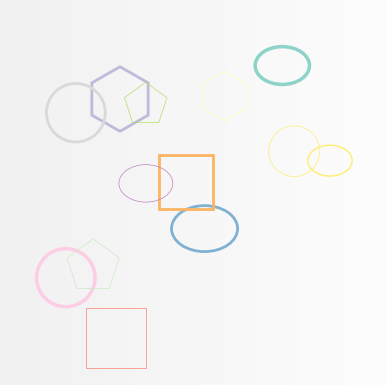[{"shape": "oval", "thickness": 2.5, "radius": 0.35, "center": [0.729, 0.83]}, {"shape": "hexagon", "thickness": 0.5, "radius": 0.32, "center": [0.58, 0.75]}, {"shape": "hexagon", "thickness": 2, "radius": 0.42, "center": [0.31, 0.743]}, {"shape": "square", "thickness": 0.5, "radius": 0.39, "center": [0.3, 0.123]}, {"shape": "oval", "thickness": 2, "radius": 0.43, "center": [0.528, 0.406]}, {"shape": "square", "thickness": 2, "radius": 0.35, "center": [0.479, 0.528]}, {"shape": "pentagon", "thickness": 0.5, "radius": 0.29, "center": [0.376, 0.729]}, {"shape": "circle", "thickness": 2.5, "radius": 0.38, "center": [0.17, 0.279]}, {"shape": "circle", "thickness": 2, "radius": 0.38, "center": [0.196, 0.707]}, {"shape": "oval", "thickness": 0.5, "radius": 0.35, "center": [0.376, 0.524]}, {"shape": "pentagon", "thickness": 0.5, "radius": 0.35, "center": [0.24, 0.308]}, {"shape": "oval", "thickness": 1, "radius": 0.29, "center": [0.852, 0.583]}, {"shape": "circle", "thickness": 0.5, "radius": 0.33, "center": [0.759, 0.607]}]